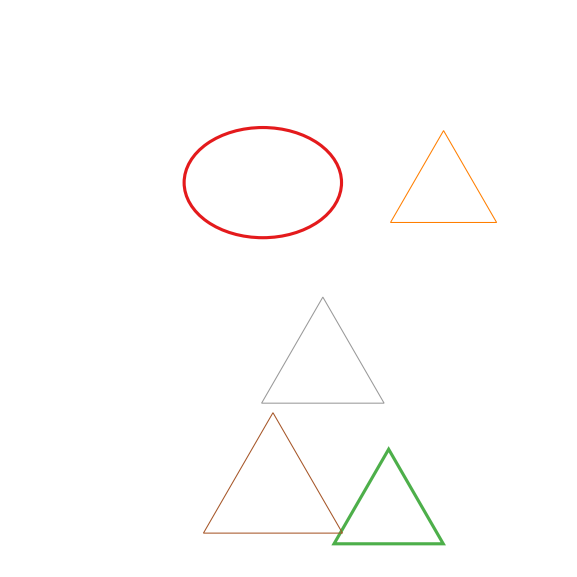[{"shape": "oval", "thickness": 1.5, "radius": 0.68, "center": [0.455, 0.683]}, {"shape": "triangle", "thickness": 1.5, "radius": 0.55, "center": [0.673, 0.112]}, {"shape": "triangle", "thickness": 0.5, "radius": 0.53, "center": [0.768, 0.667]}, {"shape": "triangle", "thickness": 0.5, "radius": 0.7, "center": [0.473, 0.145]}, {"shape": "triangle", "thickness": 0.5, "radius": 0.61, "center": [0.559, 0.362]}]